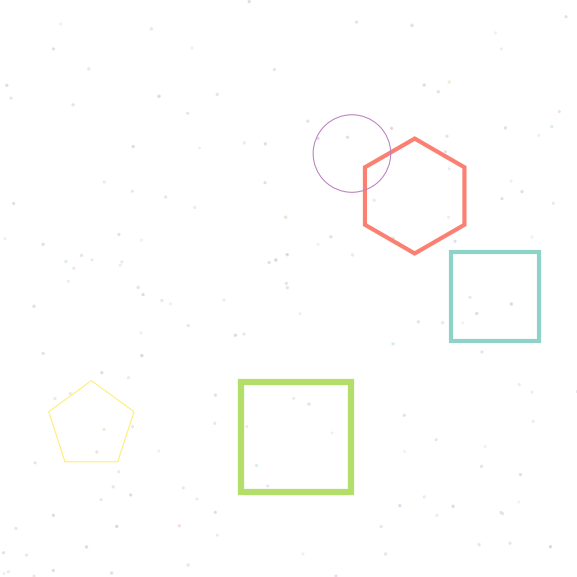[{"shape": "square", "thickness": 2, "radius": 0.38, "center": [0.857, 0.486]}, {"shape": "hexagon", "thickness": 2, "radius": 0.5, "center": [0.718, 0.66]}, {"shape": "square", "thickness": 3, "radius": 0.48, "center": [0.512, 0.242]}, {"shape": "circle", "thickness": 0.5, "radius": 0.34, "center": [0.609, 0.733]}, {"shape": "pentagon", "thickness": 0.5, "radius": 0.39, "center": [0.158, 0.262]}]